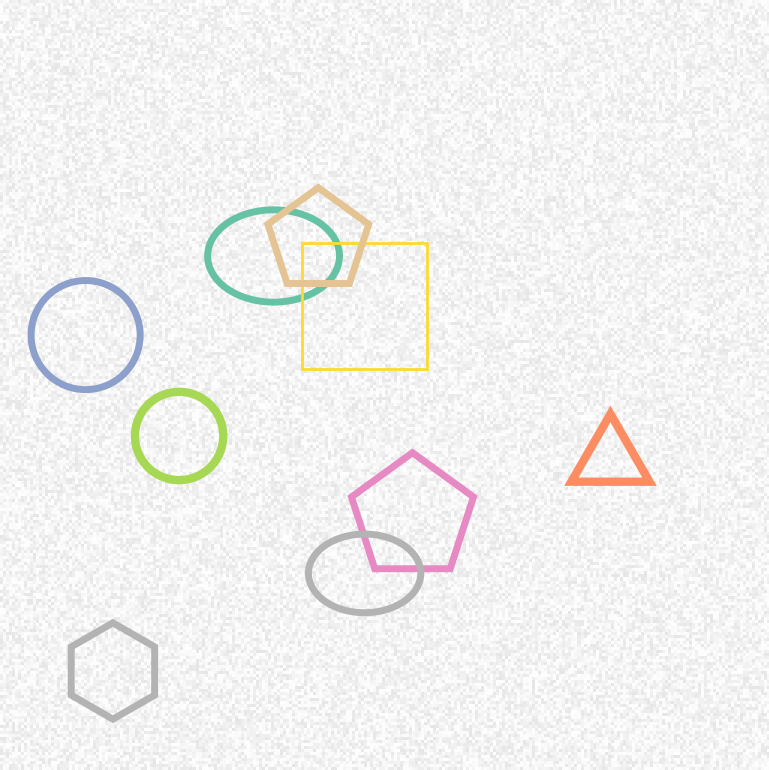[{"shape": "oval", "thickness": 2.5, "radius": 0.43, "center": [0.355, 0.668]}, {"shape": "triangle", "thickness": 3, "radius": 0.29, "center": [0.793, 0.404]}, {"shape": "circle", "thickness": 2.5, "radius": 0.35, "center": [0.111, 0.565]}, {"shape": "pentagon", "thickness": 2.5, "radius": 0.42, "center": [0.536, 0.329]}, {"shape": "circle", "thickness": 3, "radius": 0.29, "center": [0.233, 0.434]}, {"shape": "square", "thickness": 1, "radius": 0.41, "center": [0.473, 0.603]}, {"shape": "pentagon", "thickness": 2.5, "radius": 0.34, "center": [0.413, 0.687]}, {"shape": "oval", "thickness": 2.5, "radius": 0.36, "center": [0.474, 0.255]}, {"shape": "hexagon", "thickness": 2.5, "radius": 0.31, "center": [0.147, 0.129]}]